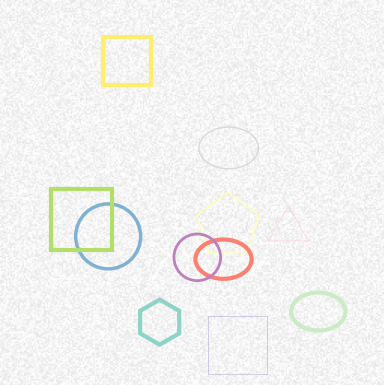[{"shape": "hexagon", "thickness": 3, "radius": 0.29, "center": [0.415, 0.163]}, {"shape": "pentagon", "thickness": 1, "radius": 0.43, "center": [0.592, 0.415]}, {"shape": "square", "thickness": 0.5, "radius": 0.38, "center": [0.617, 0.104]}, {"shape": "oval", "thickness": 3, "radius": 0.36, "center": [0.581, 0.327]}, {"shape": "circle", "thickness": 2.5, "radius": 0.42, "center": [0.281, 0.386]}, {"shape": "square", "thickness": 3, "radius": 0.39, "center": [0.212, 0.429]}, {"shape": "triangle", "thickness": 0.5, "radius": 0.3, "center": [0.749, 0.404]}, {"shape": "oval", "thickness": 1, "radius": 0.39, "center": [0.594, 0.616]}, {"shape": "circle", "thickness": 2, "radius": 0.3, "center": [0.512, 0.332]}, {"shape": "oval", "thickness": 3, "radius": 0.35, "center": [0.827, 0.191]}, {"shape": "square", "thickness": 3, "radius": 0.31, "center": [0.33, 0.842]}]